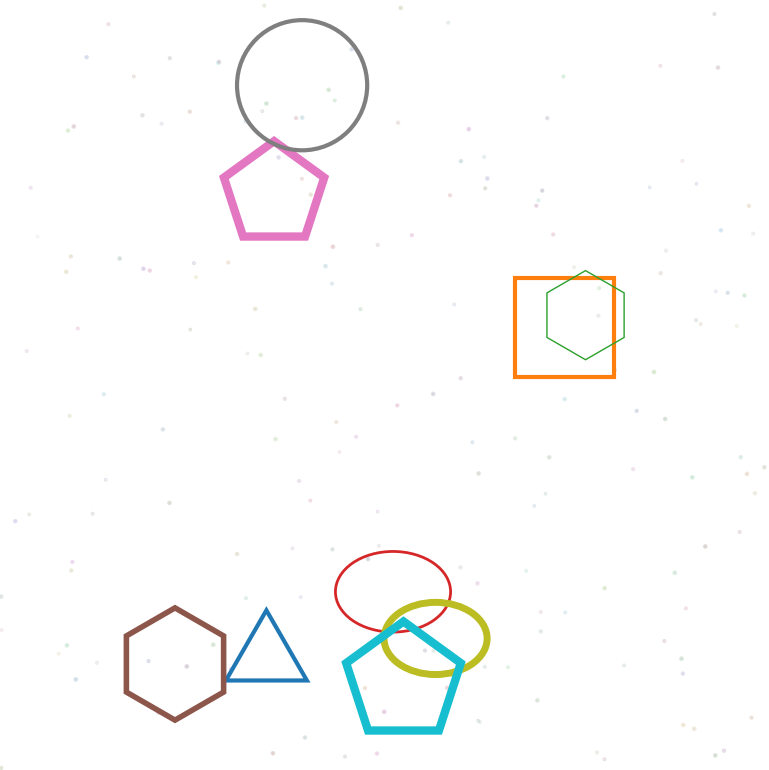[{"shape": "triangle", "thickness": 1.5, "radius": 0.3, "center": [0.346, 0.147]}, {"shape": "square", "thickness": 1.5, "radius": 0.32, "center": [0.733, 0.574]}, {"shape": "hexagon", "thickness": 0.5, "radius": 0.29, "center": [0.76, 0.591]}, {"shape": "oval", "thickness": 1, "radius": 0.37, "center": [0.51, 0.231]}, {"shape": "hexagon", "thickness": 2, "radius": 0.36, "center": [0.227, 0.138]}, {"shape": "pentagon", "thickness": 3, "radius": 0.34, "center": [0.356, 0.748]}, {"shape": "circle", "thickness": 1.5, "radius": 0.42, "center": [0.392, 0.889]}, {"shape": "oval", "thickness": 2.5, "radius": 0.33, "center": [0.566, 0.171]}, {"shape": "pentagon", "thickness": 3, "radius": 0.39, "center": [0.524, 0.115]}]